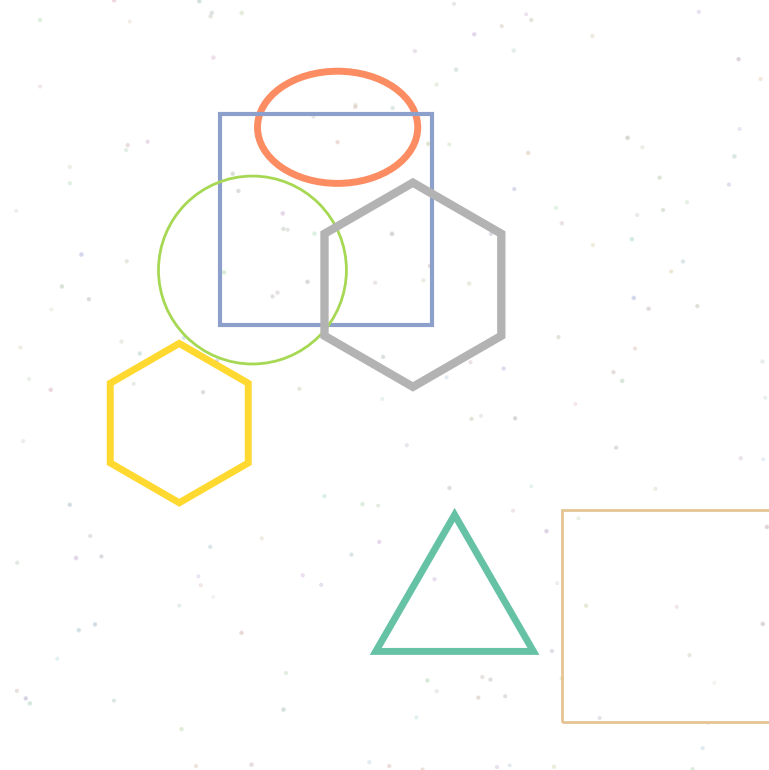[{"shape": "triangle", "thickness": 2.5, "radius": 0.59, "center": [0.59, 0.213]}, {"shape": "oval", "thickness": 2.5, "radius": 0.52, "center": [0.438, 0.835]}, {"shape": "square", "thickness": 1.5, "radius": 0.69, "center": [0.423, 0.715]}, {"shape": "circle", "thickness": 1, "radius": 0.61, "center": [0.328, 0.649]}, {"shape": "hexagon", "thickness": 2.5, "radius": 0.52, "center": [0.233, 0.451]}, {"shape": "square", "thickness": 1, "radius": 0.69, "center": [0.867, 0.2]}, {"shape": "hexagon", "thickness": 3, "radius": 0.66, "center": [0.536, 0.63]}]